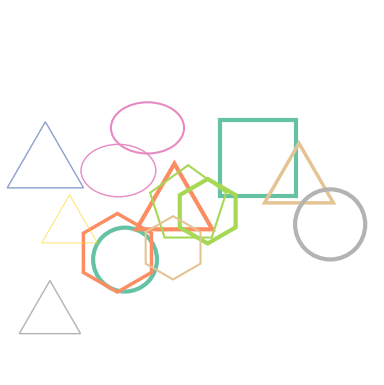[{"shape": "circle", "thickness": 3, "radius": 0.41, "center": [0.325, 0.326]}, {"shape": "square", "thickness": 3, "radius": 0.49, "center": [0.671, 0.589]}, {"shape": "triangle", "thickness": 3, "radius": 0.57, "center": [0.453, 0.461]}, {"shape": "hexagon", "thickness": 2.5, "radius": 0.51, "center": [0.305, 0.343]}, {"shape": "triangle", "thickness": 1, "radius": 0.57, "center": [0.118, 0.569]}, {"shape": "oval", "thickness": 1.5, "radius": 0.48, "center": [0.383, 0.668]}, {"shape": "oval", "thickness": 1, "radius": 0.49, "center": [0.308, 0.557]}, {"shape": "pentagon", "thickness": 1.5, "radius": 0.52, "center": [0.489, 0.467]}, {"shape": "hexagon", "thickness": 3, "radius": 0.42, "center": [0.539, 0.451]}, {"shape": "triangle", "thickness": 0.5, "radius": 0.42, "center": [0.181, 0.411]}, {"shape": "hexagon", "thickness": 1.5, "radius": 0.41, "center": [0.45, 0.356]}, {"shape": "triangle", "thickness": 2.5, "radius": 0.52, "center": [0.777, 0.525]}, {"shape": "triangle", "thickness": 1, "radius": 0.46, "center": [0.13, 0.179]}, {"shape": "circle", "thickness": 3, "radius": 0.46, "center": [0.858, 0.417]}]